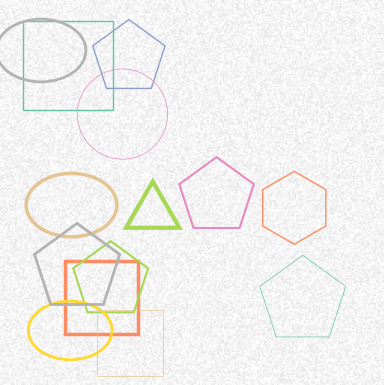[{"shape": "pentagon", "thickness": 0.5, "radius": 0.59, "center": [0.786, 0.22]}, {"shape": "square", "thickness": 1, "radius": 0.58, "center": [0.176, 0.83]}, {"shape": "square", "thickness": 2.5, "radius": 0.47, "center": [0.263, 0.227]}, {"shape": "hexagon", "thickness": 1, "radius": 0.47, "center": [0.764, 0.46]}, {"shape": "pentagon", "thickness": 1, "radius": 0.49, "center": [0.335, 0.85]}, {"shape": "circle", "thickness": 0.5, "radius": 0.59, "center": [0.318, 0.704]}, {"shape": "pentagon", "thickness": 1.5, "radius": 0.51, "center": [0.563, 0.49]}, {"shape": "pentagon", "thickness": 1.5, "radius": 0.51, "center": [0.287, 0.271]}, {"shape": "triangle", "thickness": 3, "radius": 0.4, "center": [0.397, 0.448]}, {"shape": "oval", "thickness": 2, "radius": 0.54, "center": [0.182, 0.142]}, {"shape": "square", "thickness": 0.5, "radius": 0.43, "center": [0.337, 0.109]}, {"shape": "oval", "thickness": 2.5, "radius": 0.59, "center": [0.186, 0.467]}, {"shape": "oval", "thickness": 2, "radius": 0.58, "center": [0.107, 0.869]}, {"shape": "pentagon", "thickness": 2, "radius": 0.58, "center": [0.2, 0.303]}]